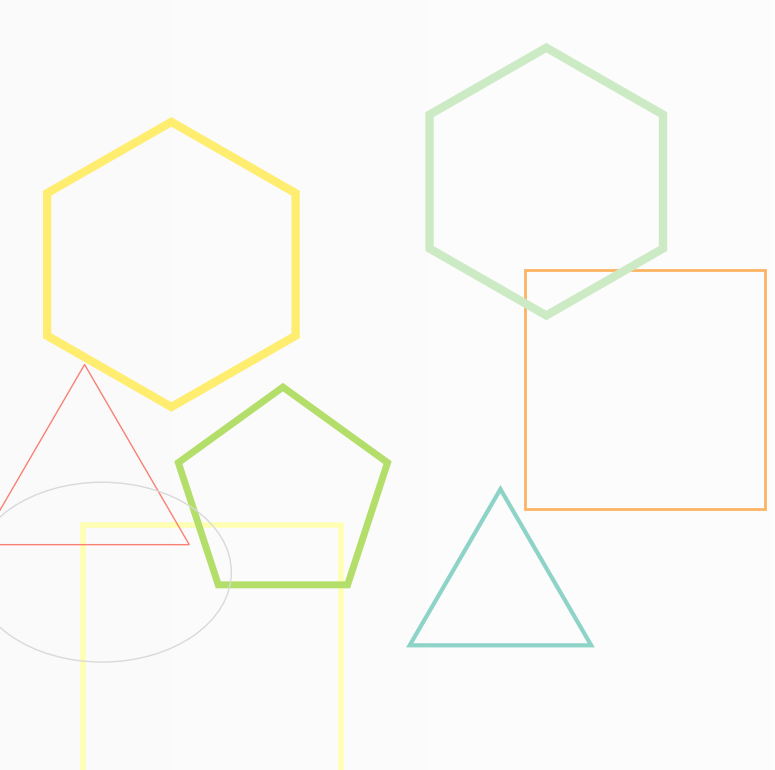[{"shape": "triangle", "thickness": 1.5, "radius": 0.68, "center": [0.646, 0.23]}, {"shape": "square", "thickness": 2, "radius": 0.83, "center": [0.274, 0.152]}, {"shape": "triangle", "thickness": 0.5, "radius": 0.78, "center": [0.109, 0.371]}, {"shape": "square", "thickness": 1, "radius": 0.78, "center": [0.832, 0.494]}, {"shape": "pentagon", "thickness": 2.5, "radius": 0.71, "center": [0.365, 0.355]}, {"shape": "oval", "thickness": 0.5, "radius": 0.83, "center": [0.132, 0.257]}, {"shape": "hexagon", "thickness": 3, "radius": 0.87, "center": [0.705, 0.764]}, {"shape": "hexagon", "thickness": 3, "radius": 0.93, "center": [0.221, 0.657]}]